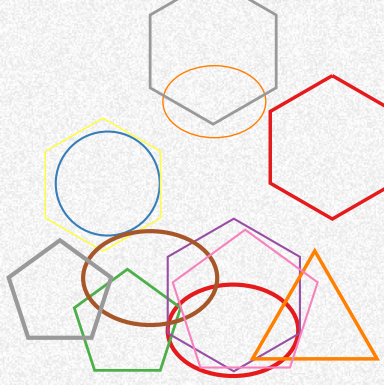[{"shape": "oval", "thickness": 3, "radius": 0.85, "center": [0.605, 0.142]}, {"shape": "hexagon", "thickness": 2.5, "radius": 0.93, "center": [0.863, 0.617]}, {"shape": "circle", "thickness": 1.5, "radius": 0.68, "center": [0.28, 0.523]}, {"shape": "pentagon", "thickness": 2, "radius": 0.73, "center": [0.331, 0.156]}, {"shape": "hexagon", "thickness": 1.5, "radius": 0.99, "center": [0.607, 0.234]}, {"shape": "oval", "thickness": 1, "radius": 0.67, "center": [0.557, 0.736]}, {"shape": "triangle", "thickness": 2.5, "radius": 0.93, "center": [0.818, 0.161]}, {"shape": "hexagon", "thickness": 1, "radius": 0.86, "center": [0.267, 0.52]}, {"shape": "oval", "thickness": 3, "radius": 0.87, "center": [0.39, 0.278]}, {"shape": "pentagon", "thickness": 1.5, "radius": 0.99, "center": [0.637, 0.205]}, {"shape": "pentagon", "thickness": 3, "radius": 0.7, "center": [0.156, 0.236]}, {"shape": "hexagon", "thickness": 2, "radius": 0.95, "center": [0.554, 0.866]}]